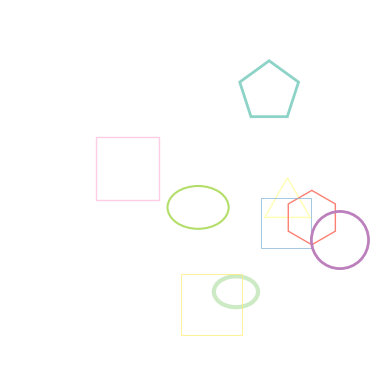[{"shape": "pentagon", "thickness": 2, "radius": 0.4, "center": [0.699, 0.762]}, {"shape": "triangle", "thickness": 1, "radius": 0.34, "center": [0.747, 0.47]}, {"shape": "hexagon", "thickness": 1, "radius": 0.35, "center": [0.81, 0.435]}, {"shape": "square", "thickness": 0.5, "radius": 0.32, "center": [0.742, 0.421]}, {"shape": "oval", "thickness": 1.5, "radius": 0.4, "center": [0.515, 0.461]}, {"shape": "square", "thickness": 1, "radius": 0.41, "center": [0.331, 0.563]}, {"shape": "circle", "thickness": 2, "radius": 0.37, "center": [0.883, 0.377]}, {"shape": "oval", "thickness": 3, "radius": 0.29, "center": [0.613, 0.242]}, {"shape": "square", "thickness": 0.5, "radius": 0.4, "center": [0.55, 0.208]}]